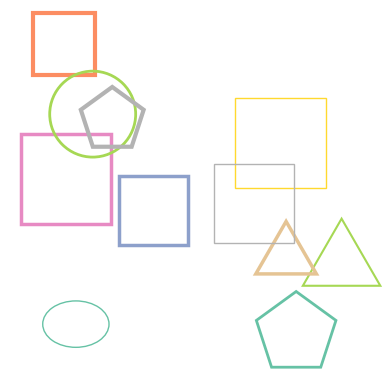[{"shape": "oval", "thickness": 1, "radius": 0.43, "center": [0.197, 0.158]}, {"shape": "pentagon", "thickness": 2, "radius": 0.54, "center": [0.769, 0.134]}, {"shape": "square", "thickness": 3, "radius": 0.4, "center": [0.166, 0.886]}, {"shape": "square", "thickness": 2.5, "radius": 0.45, "center": [0.399, 0.453]}, {"shape": "square", "thickness": 2.5, "radius": 0.58, "center": [0.172, 0.535]}, {"shape": "circle", "thickness": 2, "radius": 0.56, "center": [0.241, 0.704]}, {"shape": "triangle", "thickness": 1.5, "radius": 0.58, "center": [0.887, 0.316]}, {"shape": "square", "thickness": 1, "radius": 0.59, "center": [0.728, 0.629]}, {"shape": "triangle", "thickness": 2.5, "radius": 0.45, "center": [0.743, 0.334]}, {"shape": "pentagon", "thickness": 3, "radius": 0.43, "center": [0.292, 0.688]}, {"shape": "square", "thickness": 1, "radius": 0.52, "center": [0.66, 0.471]}]